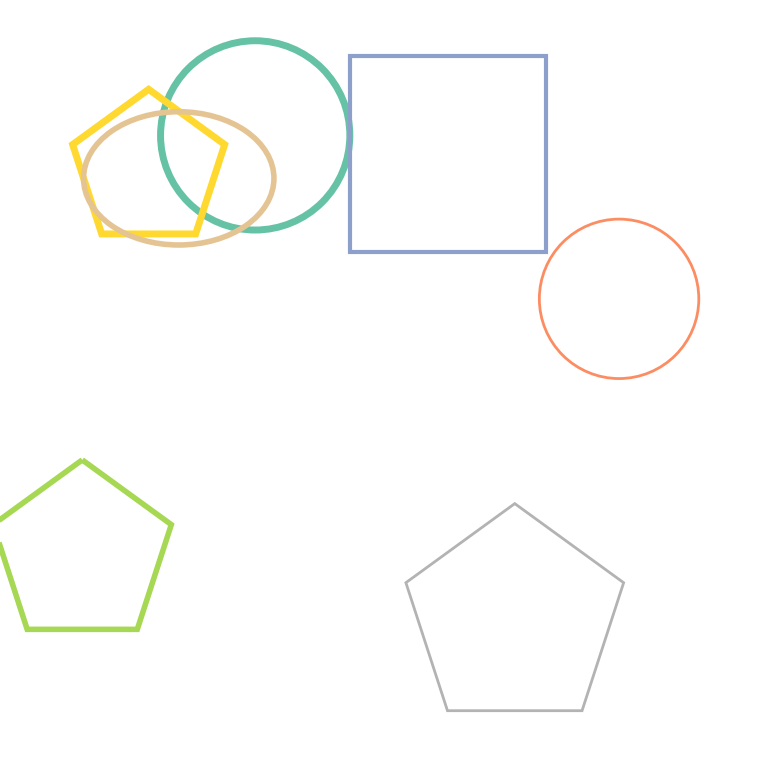[{"shape": "circle", "thickness": 2.5, "radius": 0.61, "center": [0.331, 0.824]}, {"shape": "circle", "thickness": 1, "radius": 0.52, "center": [0.804, 0.612]}, {"shape": "square", "thickness": 1.5, "radius": 0.63, "center": [0.582, 0.8]}, {"shape": "pentagon", "thickness": 2, "radius": 0.61, "center": [0.107, 0.281]}, {"shape": "pentagon", "thickness": 2.5, "radius": 0.52, "center": [0.193, 0.78]}, {"shape": "oval", "thickness": 2, "radius": 0.62, "center": [0.232, 0.768]}, {"shape": "pentagon", "thickness": 1, "radius": 0.74, "center": [0.669, 0.197]}]